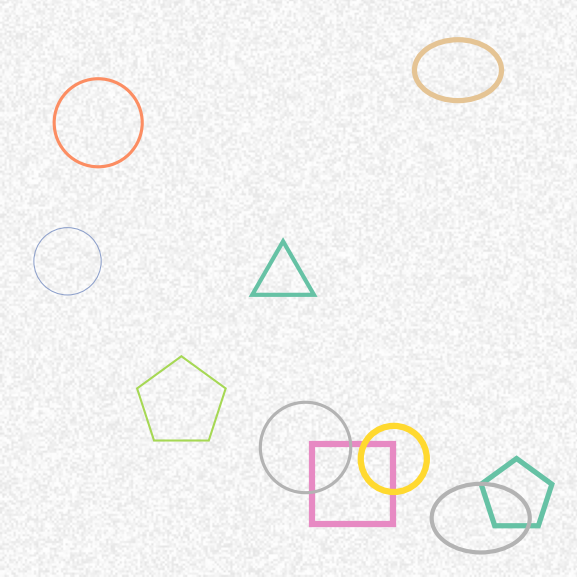[{"shape": "pentagon", "thickness": 2.5, "radius": 0.32, "center": [0.894, 0.141]}, {"shape": "triangle", "thickness": 2, "radius": 0.31, "center": [0.49, 0.519]}, {"shape": "circle", "thickness": 1.5, "radius": 0.38, "center": [0.17, 0.787]}, {"shape": "circle", "thickness": 0.5, "radius": 0.29, "center": [0.117, 0.547]}, {"shape": "square", "thickness": 3, "radius": 0.35, "center": [0.61, 0.161]}, {"shape": "pentagon", "thickness": 1, "radius": 0.4, "center": [0.314, 0.302]}, {"shape": "circle", "thickness": 3, "radius": 0.29, "center": [0.682, 0.204]}, {"shape": "oval", "thickness": 2.5, "radius": 0.38, "center": [0.793, 0.878]}, {"shape": "circle", "thickness": 1.5, "radius": 0.39, "center": [0.529, 0.224]}, {"shape": "oval", "thickness": 2, "radius": 0.42, "center": [0.832, 0.102]}]